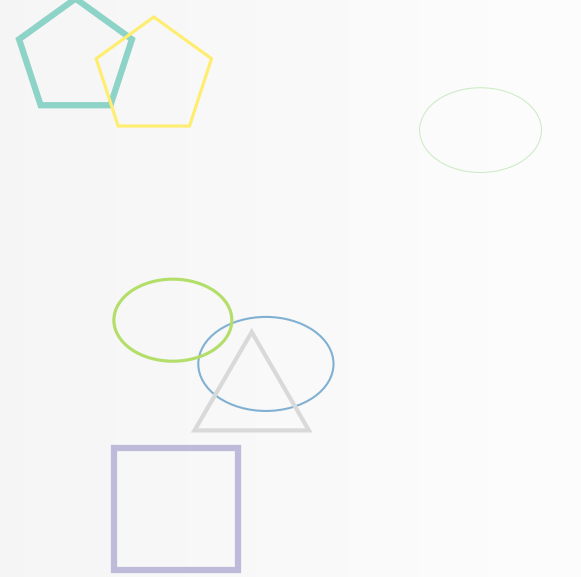[{"shape": "pentagon", "thickness": 3, "radius": 0.51, "center": [0.13, 0.9]}, {"shape": "square", "thickness": 3, "radius": 0.53, "center": [0.303, 0.117]}, {"shape": "oval", "thickness": 1, "radius": 0.58, "center": [0.457, 0.369]}, {"shape": "oval", "thickness": 1.5, "radius": 0.51, "center": [0.297, 0.445]}, {"shape": "triangle", "thickness": 2, "radius": 0.57, "center": [0.433, 0.311]}, {"shape": "oval", "thickness": 0.5, "radius": 0.52, "center": [0.827, 0.774]}, {"shape": "pentagon", "thickness": 1.5, "radius": 0.52, "center": [0.265, 0.865]}]